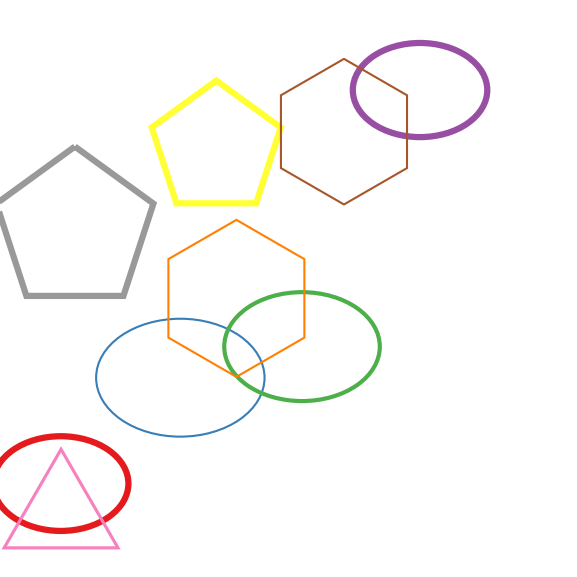[{"shape": "oval", "thickness": 3, "radius": 0.59, "center": [0.105, 0.162]}, {"shape": "oval", "thickness": 1, "radius": 0.73, "center": [0.312, 0.345]}, {"shape": "oval", "thickness": 2, "radius": 0.67, "center": [0.523, 0.399]}, {"shape": "oval", "thickness": 3, "radius": 0.58, "center": [0.727, 0.843]}, {"shape": "hexagon", "thickness": 1, "radius": 0.68, "center": [0.409, 0.482]}, {"shape": "pentagon", "thickness": 3, "radius": 0.59, "center": [0.375, 0.742]}, {"shape": "hexagon", "thickness": 1, "radius": 0.63, "center": [0.596, 0.771]}, {"shape": "triangle", "thickness": 1.5, "radius": 0.57, "center": [0.106, 0.107]}, {"shape": "pentagon", "thickness": 3, "radius": 0.71, "center": [0.13, 0.602]}]